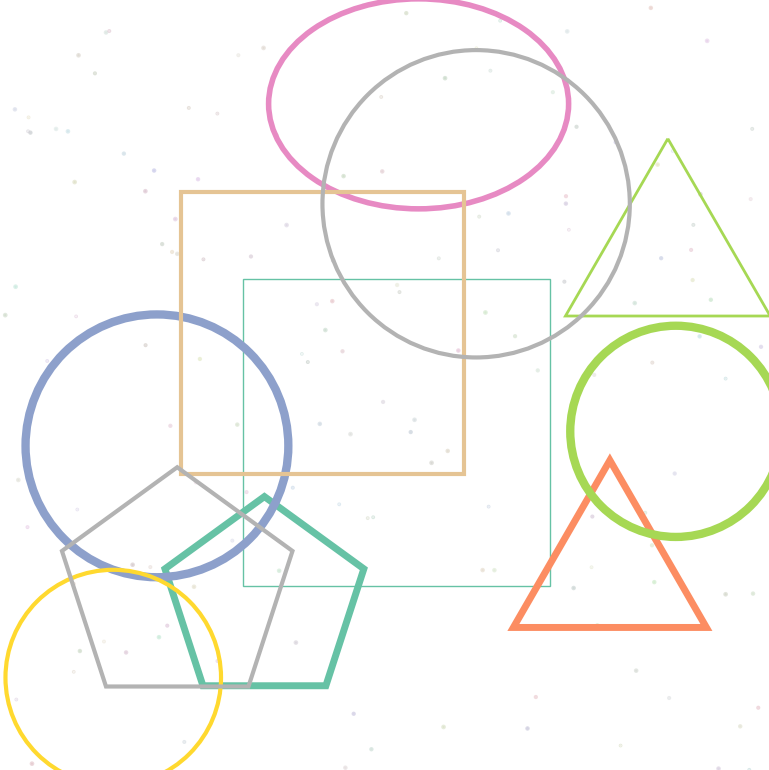[{"shape": "square", "thickness": 0.5, "radius": 1.0, "center": [0.515, 0.439]}, {"shape": "pentagon", "thickness": 2.5, "radius": 0.68, "center": [0.343, 0.219]}, {"shape": "triangle", "thickness": 2.5, "radius": 0.72, "center": [0.792, 0.257]}, {"shape": "circle", "thickness": 3, "radius": 0.85, "center": [0.204, 0.421]}, {"shape": "oval", "thickness": 2, "radius": 0.97, "center": [0.544, 0.865]}, {"shape": "circle", "thickness": 3, "radius": 0.69, "center": [0.878, 0.44]}, {"shape": "triangle", "thickness": 1, "radius": 0.77, "center": [0.867, 0.666]}, {"shape": "circle", "thickness": 1.5, "radius": 0.7, "center": [0.147, 0.12]}, {"shape": "square", "thickness": 1.5, "radius": 0.92, "center": [0.419, 0.568]}, {"shape": "pentagon", "thickness": 1.5, "radius": 0.79, "center": [0.23, 0.236]}, {"shape": "circle", "thickness": 1.5, "radius": 1.0, "center": [0.618, 0.735]}]